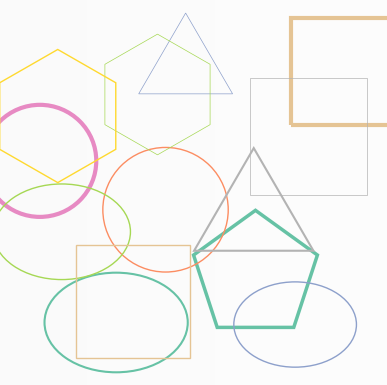[{"shape": "pentagon", "thickness": 2.5, "radius": 0.84, "center": [0.659, 0.286]}, {"shape": "oval", "thickness": 1.5, "radius": 0.92, "center": [0.3, 0.162]}, {"shape": "circle", "thickness": 1, "radius": 0.81, "center": [0.427, 0.455]}, {"shape": "oval", "thickness": 1, "radius": 0.79, "center": [0.762, 0.157]}, {"shape": "triangle", "thickness": 0.5, "radius": 0.7, "center": [0.479, 0.826]}, {"shape": "circle", "thickness": 3, "radius": 0.73, "center": [0.103, 0.582]}, {"shape": "hexagon", "thickness": 0.5, "radius": 0.78, "center": [0.406, 0.755]}, {"shape": "oval", "thickness": 1, "radius": 0.89, "center": [0.159, 0.398]}, {"shape": "hexagon", "thickness": 1, "radius": 0.86, "center": [0.149, 0.699]}, {"shape": "square", "thickness": 3, "radius": 0.69, "center": [0.889, 0.814]}, {"shape": "square", "thickness": 1, "radius": 0.73, "center": [0.343, 0.218]}, {"shape": "square", "thickness": 0.5, "radius": 0.75, "center": [0.797, 0.645]}, {"shape": "triangle", "thickness": 1.5, "radius": 0.89, "center": [0.655, 0.438]}]